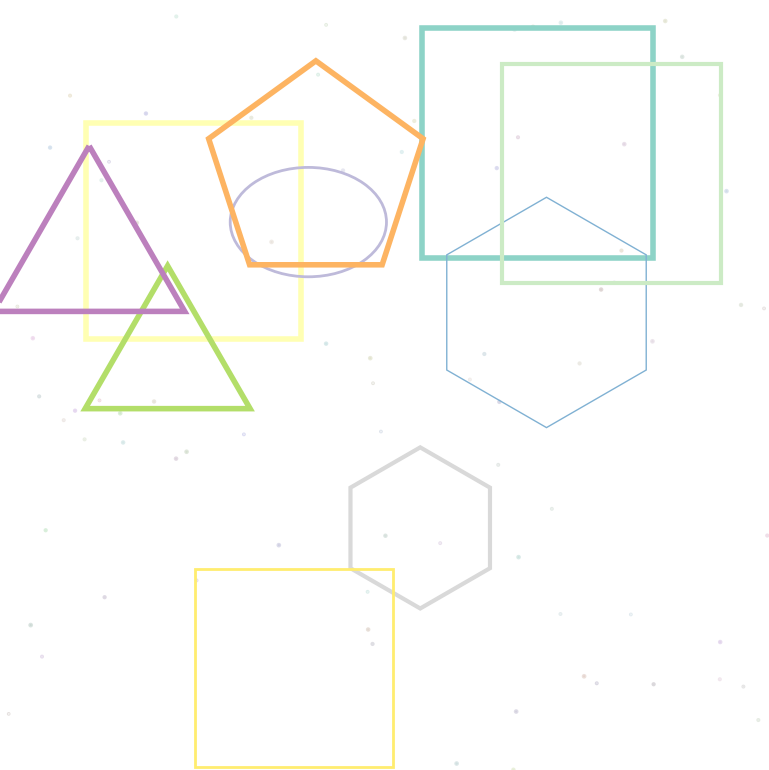[{"shape": "square", "thickness": 2, "radius": 0.75, "center": [0.698, 0.815]}, {"shape": "square", "thickness": 2, "radius": 0.7, "center": [0.251, 0.7]}, {"shape": "oval", "thickness": 1, "radius": 0.51, "center": [0.4, 0.712]}, {"shape": "hexagon", "thickness": 0.5, "radius": 0.75, "center": [0.71, 0.594]}, {"shape": "pentagon", "thickness": 2, "radius": 0.73, "center": [0.41, 0.775]}, {"shape": "triangle", "thickness": 2, "radius": 0.62, "center": [0.218, 0.531]}, {"shape": "hexagon", "thickness": 1.5, "radius": 0.52, "center": [0.546, 0.314]}, {"shape": "triangle", "thickness": 2, "radius": 0.72, "center": [0.116, 0.667]}, {"shape": "square", "thickness": 1.5, "radius": 0.71, "center": [0.794, 0.775]}, {"shape": "square", "thickness": 1, "radius": 0.64, "center": [0.381, 0.133]}]